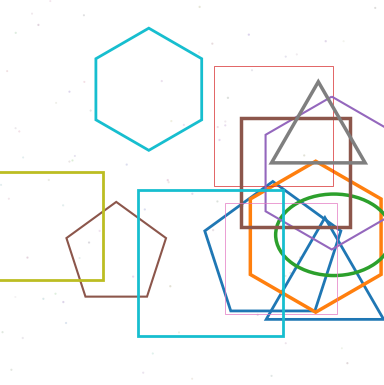[{"shape": "triangle", "thickness": 2, "radius": 0.88, "center": [0.844, 0.259]}, {"shape": "pentagon", "thickness": 2, "radius": 0.93, "center": [0.709, 0.343]}, {"shape": "hexagon", "thickness": 2.5, "radius": 0.98, "center": [0.82, 0.385]}, {"shape": "oval", "thickness": 2.5, "radius": 0.76, "center": [0.867, 0.39]}, {"shape": "square", "thickness": 0.5, "radius": 0.77, "center": [0.711, 0.673]}, {"shape": "hexagon", "thickness": 1.5, "radius": 0.99, "center": [0.862, 0.551]}, {"shape": "pentagon", "thickness": 1.5, "radius": 0.68, "center": [0.302, 0.34]}, {"shape": "square", "thickness": 2.5, "radius": 0.71, "center": [0.768, 0.551]}, {"shape": "square", "thickness": 0.5, "radius": 0.73, "center": [0.731, 0.329]}, {"shape": "triangle", "thickness": 2.5, "radius": 0.7, "center": [0.827, 0.647]}, {"shape": "square", "thickness": 2, "radius": 0.71, "center": [0.125, 0.413]}, {"shape": "square", "thickness": 2, "radius": 0.95, "center": [0.547, 0.317]}, {"shape": "hexagon", "thickness": 2, "radius": 0.79, "center": [0.386, 0.768]}]